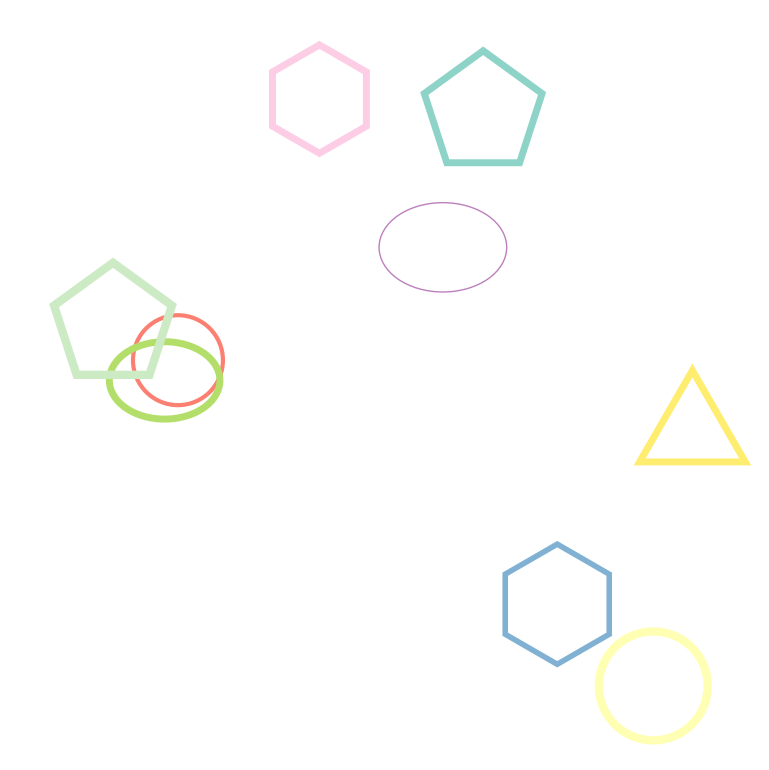[{"shape": "pentagon", "thickness": 2.5, "radius": 0.4, "center": [0.628, 0.854]}, {"shape": "circle", "thickness": 3, "radius": 0.35, "center": [0.848, 0.109]}, {"shape": "circle", "thickness": 1.5, "radius": 0.29, "center": [0.231, 0.532]}, {"shape": "hexagon", "thickness": 2, "radius": 0.39, "center": [0.724, 0.215]}, {"shape": "oval", "thickness": 2.5, "radius": 0.36, "center": [0.214, 0.506]}, {"shape": "hexagon", "thickness": 2.5, "radius": 0.35, "center": [0.415, 0.871]}, {"shape": "oval", "thickness": 0.5, "radius": 0.41, "center": [0.575, 0.679]}, {"shape": "pentagon", "thickness": 3, "radius": 0.4, "center": [0.147, 0.578]}, {"shape": "triangle", "thickness": 2.5, "radius": 0.4, "center": [0.899, 0.44]}]